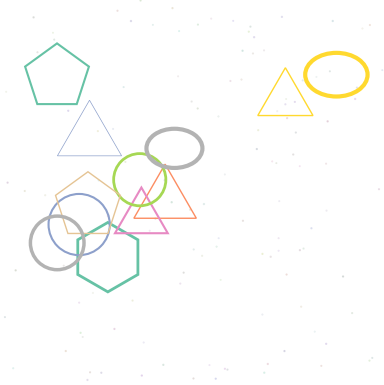[{"shape": "hexagon", "thickness": 2, "radius": 0.45, "center": [0.28, 0.332]}, {"shape": "pentagon", "thickness": 1.5, "radius": 0.44, "center": [0.148, 0.8]}, {"shape": "triangle", "thickness": 1, "radius": 0.47, "center": [0.429, 0.48]}, {"shape": "circle", "thickness": 1.5, "radius": 0.4, "center": [0.206, 0.417]}, {"shape": "triangle", "thickness": 0.5, "radius": 0.48, "center": [0.232, 0.643]}, {"shape": "triangle", "thickness": 1.5, "radius": 0.4, "center": [0.367, 0.434]}, {"shape": "circle", "thickness": 2, "radius": 0.34, "center": [0.363, 0.533]}, {"shape": "oval", "thickness": 3, "radius": 0.4, "center": [0.874, 0.806]}, {"shape": "triangle", "thickness": 1, "radius": 0.41, "center": [0.741, 0.741]}, {"shape": "pentagon", "thickness": 1, "radius": 0.44, "center": [0.228, 0.465]}, {"shape": "circle", "thickness": 2.5, "radius": 0.35, "center": [0.149, 0.369]}, {"shape": "oval", "thickness": 3, "radius": 0.36, "center": [0.453, 0.615]}]